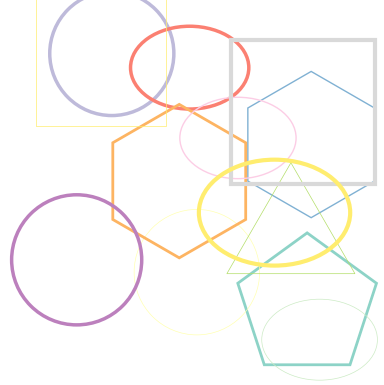[{"shape": "pentagon", "thickness": 2, "radius": 0.95, "center": [0.798, 0.206]}, {"shape": "circle", "thickness": 0.5, "radius": 0.81, "center": [0.511, 0.293]}, {"shape": "circle", "thickness": 2.5, "radius": 0.81, "center": [0.29, 0.861]}, {"shape": "oval", "thickness": 2.5, "radius": 0.77, "center": [0.493, 0.824]}, {"shape": "hexagon", "thickness": 1, "radius": 0.95, "center": [0.808, 0.625]}, {"shape": "hexagon", "thickness": 2, "radius": 1.0, "center": [0.466, 0.53]}, {"shape": "triangle", "thickness": 0.5, "radius": 0.96, "center": [0.756, 0.385]}, {"shape": "oval", "thickness": 1, "radius": 0.75, "center": [0.618, 0.642]}, {"shape": "square", "thickness": 3, "radius": 0.94, "center": [0.788, 0.709]}, {"shape": "circle", "thickness": 2.5, "radius": 0.84, "center": [0.199, 0.325]}, {"shape": "oval", "thickness": 0.5, "radius": 0.75, "center": [0.83, 0.118]}, {"shape": "square", "thickness": 0.5, "radius": 0.84, "center": [0.263, 0.842]}, {"shape": "oval", "thickness": 3, "radius": 0.98, "center": [0.713, 0.448]}]